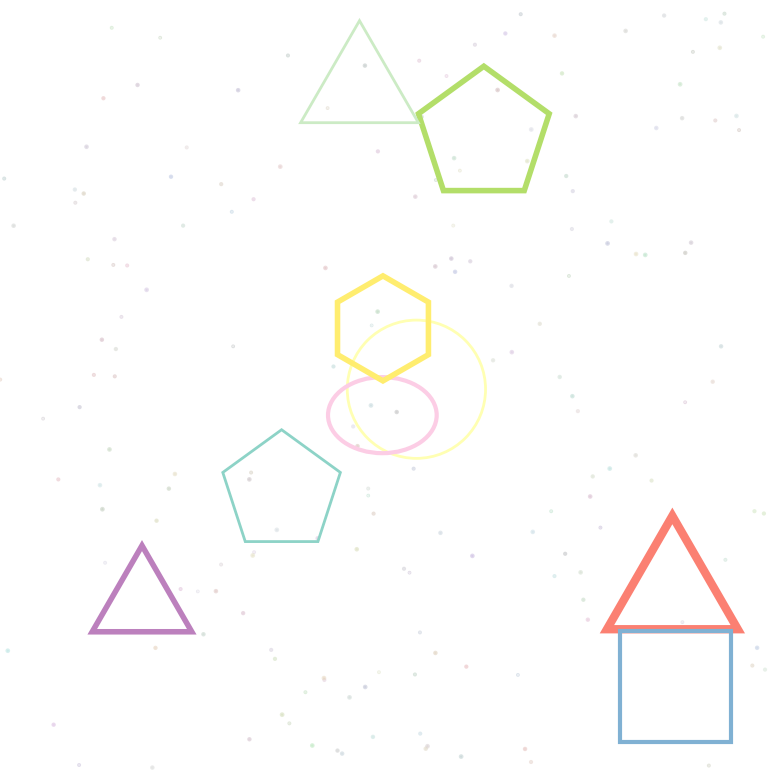[{"shape": "pentagon", "thickness": 1, "radius": 0.4, "center": [0.366, 0.362]}, {"shape": "circle", "thickness": 1, "radius": 0.45, "center": [0.541, 0.495]}, {"shape": "triangle", "thickness": 3, "radius": 0.49, "center": [0.873, 0.232]}, {"shape": "square", "thickness": 1.5, "radius": 0.36, "center": [0.877, 0.108]}, {"shape": "pentagon", "thickness": 2, "radius": 0.45, "center": [0.628, 0.825]}, {"shape": "oval", "thickness": 1.5, "radius": 0.35, "center": [0.497, 0.461]}, {"shape": "triangle", "thickness": 2, "radius": 0.37, "center": [0.184, 0.217]}, {"shape": "triangle", "thickness": 1, "radius": 0.44, "center": [0.467, 0.885]}, {"shape": "hexagon", "thickness": 2, "radius": 0.34, "center": [0.497, 0.574]}]